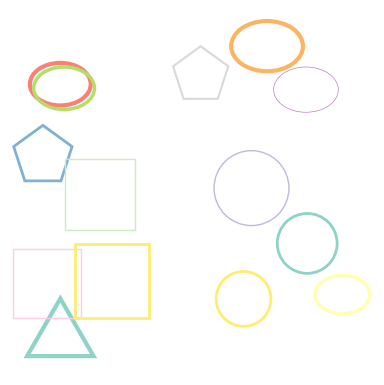[{"shape": "circle", "thickness": 2, "radius": 0.39, "center": [0.798, 0.368]}, {"shape": "triangle", "thickness": 3, "radius": 0.5, "center": [0.157, 0.125]}, {"shape": "oval", "thickness": 2.5, "radius": 0.36, "center": [0.889, 0.235]}, {"shape": "circle", "thickness": 1, "radius": 0.49, "center": [0.653, 0.511]}, {"shape": "oval", "thickness": 3, "radius": 0.39, "center": [0.157, 0.781]}, {"shape": "pentagon", "thickness": 2, "radius": 0.4, "center": [0.111, 0.595]}, {"shape": "oval", "thickness": 3, "radius": 0.47, "center": [0.694, 0.88]}, {"shape": "oval", "thickness": 2.5, "radius": 0.39, "center": [0.166, 0.771]}, {"shape": "square", "thickness": 1, "radius": 0.45, "center": [0.122, 0.264]}, {"shape": "pentagon", "thickness": 1.5, "radius": 0.38, "center": [0.521, 0.804]}, {"shape": "oval", "thickness": 0.5, "radius": 0.42, "center": [0.795, 0.767]}, {"shape": "square", "thickness": 1, "radius": 0.46, "center": [0.26, 0.495]}, {"shape": "square", "thickness": 2, "radius": 0.48, "center": [0.29, 0.271]}, {"shape": "circle", "thickness": 2, "radius": 0.36, "center": [0.633, 0.224]}]